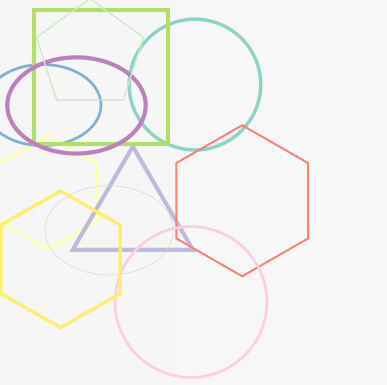[{"shape": "circle", "thickness": 2.5, "radius": 0.85, "center": [0.503, 0.78]}, {"shape": "hexagon", "thickness": 2, "radius": 0.74, "center": [0.123, 0.499]}, {"shape": "triangle", "thickness": 3, "radius": 0.9, "center": [0.343, 0.441]}, {"shape": "hexagon", "thickness": 1.5, "radius": 0.98, "center": [0.625, 0.479]}, {"shape": "oval", "thickness": 2, "radius": 0.75, "center": [0.11, 0.727]}, {"shape": "square", "thickness": 3, "radius": 0.87, "center": [0.261, 0.8]}, {"shape": "circle", "thickness": 2, "radius": 0.98, "center": [0.493, 0.216]}, {"shape": "oval", "thickness": 0.5, "radius": 0.83, "center": [0.282, 0.402]}, {"shape": "oval", "thickness": 3, "radius": 0.89, "center": [0.197, 0.726]}, {"shape": "pentagon", "thickness": 1, "radius": 0.73, "center": [0.232, 0.858]}, {"shape": "hexagon", "thickness": 2.5, "radius": 0.89, "center": [0.156, 0.326]}]